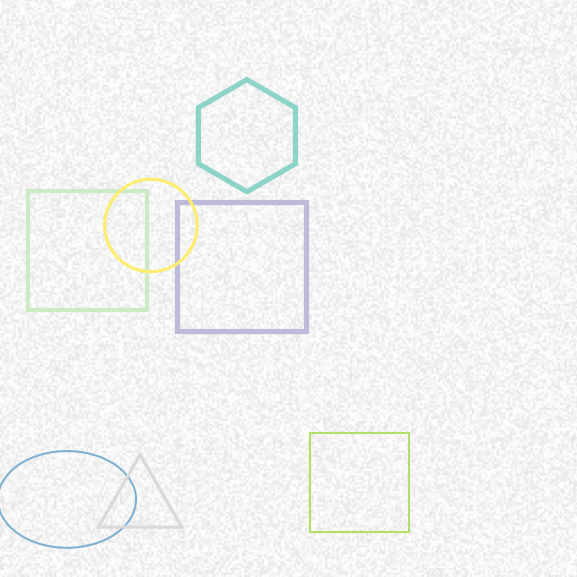[{"shape": "hexagon", "thickness": 2.5, "radius": 0.49, "center": [0.428, 0.764]}, {"shape": "square", "thickness": 2.5, "radius": 0.56, "center": [0.418, 0.537]}, {"shape": "oval", "thickness": 1, "radius": 0.6, "center": [0.116, 0.134]}, {"shape": "square", "thickness": 1, "radius": 0.43, "center": [0.622, 0.163]}, {"shape": "triangle", "thickness": 1.5, "radius": 0.42, "center": [0.243, 0.128]}, {"shape": "square", "thickness": 2, "radius": 0.51, "center": [0.152, 0.565]}, {"shape": "circle", "thickness": 1.5, "radius": 0.4, "center": [0.261, 0.609]}]